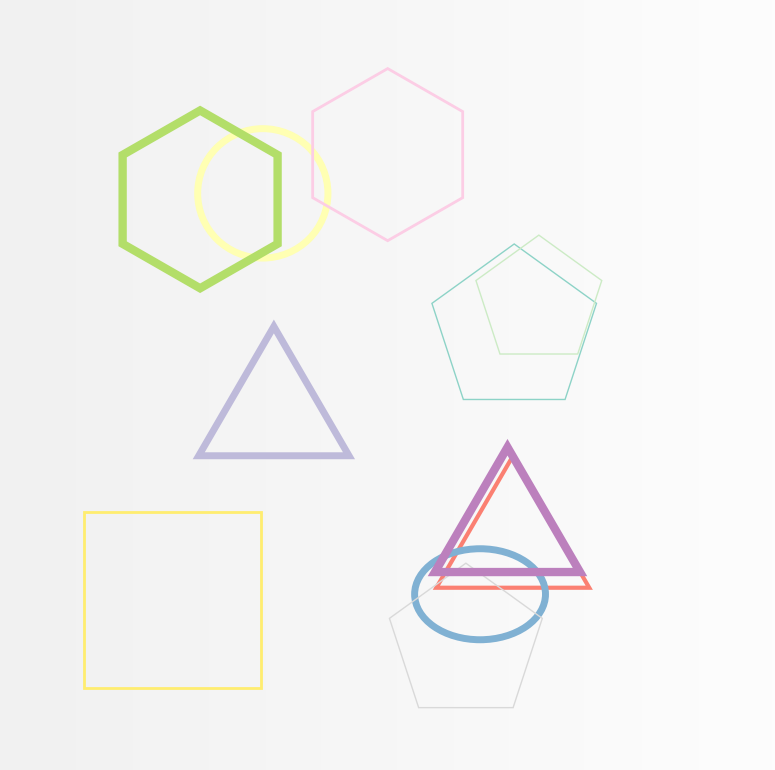[{"shape": "pentagon", "thickness": 0.5, "radius": 0.56, "center": [0.663, 0.572]}, {"shape": "circle", "thickness": 2.5, "radius": 0.42, "center": [0.339, 0.749]}, {"shape": "triangle", "thickness": 2.5, "radius": 0.56, "center": [0.353, 0.464]}, {"shape": "triangle", "thickness": 1.5, "radius": 0.57, "center": [0.662, 0.294]}, {"shape": "oval", "thickness": 2.5, "radius": 0.42, "center": [0.619, 0.228]}, {"shape": "hexagon", "thickness": 3, "radius": 0.58, "center": [0.258, 0.741]}, {"shape": "hexagon", "thickness": 1, "radius": 0.56, "center": [0.5, 0.799]}, {"shape": "pentagon", "thickness": 0.5, "radius": 0.52, "center": [0.601, 0.165]}, {"shape": "triangle", "thickness": 3, "radius": 0.54, "center": [0.655, 0.311]}, {"shape": "pentagon", "thickness": 0.5, "radius": 0.43, "center": [0.695, 0.609]}, {"shape": "square", "thickness": 1, "radius": 0.57, "center": [0.223, 0.22]}]